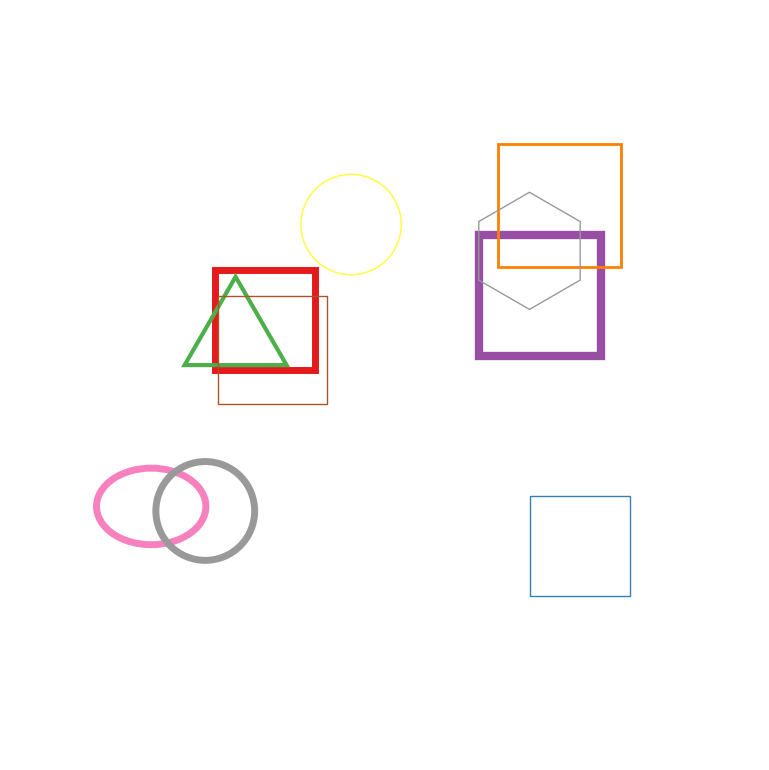[{"shape": "square", "thickness": 2.5, "radius": 0.33, "center": [0.344, 0.585]}, {"shape": "square", "thickness": 0.5, "radius": 0.32, "center": [0.753, 0.29]}, {"shape": "triangle", "thickness": 1.5, "radius": 0.38, "center": [0.306, 0.564]}, {"shape": "square", "thickness": 3, "radius": 0.39, "center": [0.701, 0.616]}, {"shape": "square", "thickness": 1, "radius": 0.4, "center": [0.726, 0.733]}, {"shape": "circle", "thickness": 0.5, "radius": 0.33, "center": [0.456, 0.708]}, {"shape": "square", "thickness": 0.5, "radius": 0.35, "center": [0.354, 0.546]}, {"shape": "oval", "thickness": 2.5, "radius": 0.36, "center": [0.196, 0.342]}, {"shape": "hexagon", "thickness": 0.5, "radius": 0.38, "center": [0.688, 0.674]}, {"shape": "circle", "thickness": 2.5, "radius": 0.32, "center": [0.267, 0.336]}]